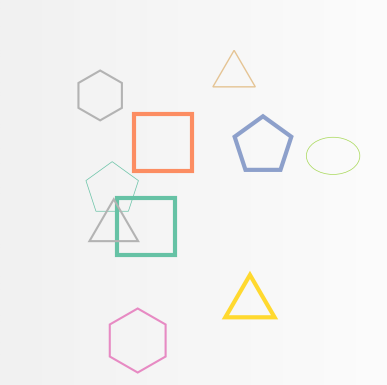[{"shape": "square", "thickness": 3, "radius": 0.37, "center": [0.377, 0.412]}, {"shape": "pentagon", "thickness": 0.5, "radius": 0.36, "center": [0.289, 0.509]}, {"shape": "square", "thickness": 3, "radius": 0.37, "center": [0.42, 0.631]}, {"shape": "pentagon", "thickness": 3, "radius": 0.38, "center": [0.679, 0.621]}, {"shape": "hexagon", "thickness": 1.5, "radius": 0.42, "center": [0.355, 0.116]}, {"shape": "oval", "thickness": 0.5, "radius": 0.35, "center": [0.86, 0.595]}, {"shape": "triangle", "thickness": 3, "radius": 0.37, "center": [0.645, 0.213]}, {"shape": "triangle", "thickness": 1, "radius": 0.32, "center": [0.604, 0.806]}, {"shape": "triangle", "thickness": 1.5, "radius": 0.36, "center": [0.294, 0.41]}, {"shape": "hexagon", "thickness": 1.5, "radius": 0.32, "center": [0.259, 0.752]}]